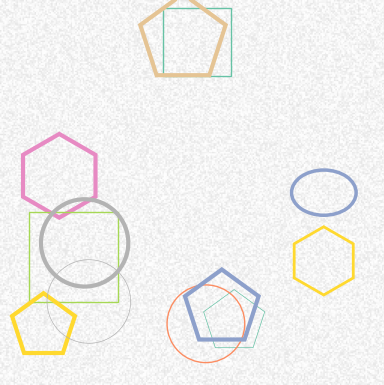[{"shape": "pentagon", "thickness": 0.5, "radius": 0.42, "center": [0.608, 0.164]}, {"shape": "square", "thickness": 1, "radius": 0.45, "center": [0.512, 0.891]}, {"shape": "circle", "thickness": 1, "radius": 0.5, "center": [0.535, 0.159]}, {"shape": "pentagon", "thickness": 3, "radius": 0.5, "center": [0.576, 0.199]}, {"shape": "oval", "thickness": 2.5, "radius": 0.42, "center": [0.841, 0.5]}, {"shape": "hexagon", "thickness": 3, "radius": 0.54, "center": [0.154, 0.543]}, {"shape": "square", "thickness": 1, "radius": 0.58, "center": [0.191, 0.332]}, {"shape": "hexagon", "thickness": 2, "radius": 0.44, "center": [0.841, 0.322]}, {"shape": "pentagon", "thickness": 3, "radius": 0.43, "center": [0.113, 0.153]}, {"shape": "pentagon", "thickness": 3, "radius": 0.58, "center": [0.475, 0.899]}, {"shape": "circle", "thickness": 0.5, "radius": 0.54, "center": [0.231, 0.217]}, {"shape": "circle", "thickness": 3, "radius": 0.57, "center": [0.22, 0.369]}]